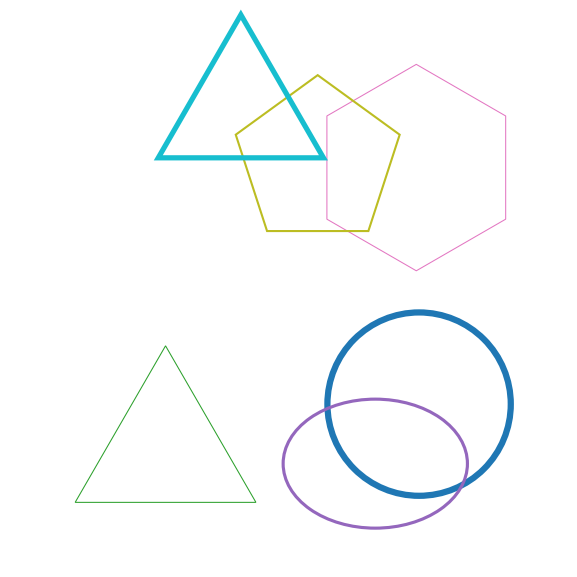[{"shape": "circle", "thickness": 3, "radius": 0.79, "center": [0.726, 0.299]}, {"shape": "triangle", "thickness": 0.5, "radius": 0.9, "center": [0.287, 0.22]}, {"shape": "oval", "thickness": 1.5, "radius": 0.8, "center": [0.65, 0.196]}, {"shape": "hexagon", "thickness": 0.5, "radius": 0.89, "center": [0.721, 0.709]}, {"shape": "pentagon", "thickness": 1, "radius": 0.75, "center": [0.55, 0.72]}, {"shape": "triangle", "thickness": 2.5, "radius": 0.83, "center": [0.417, 0.808]}]